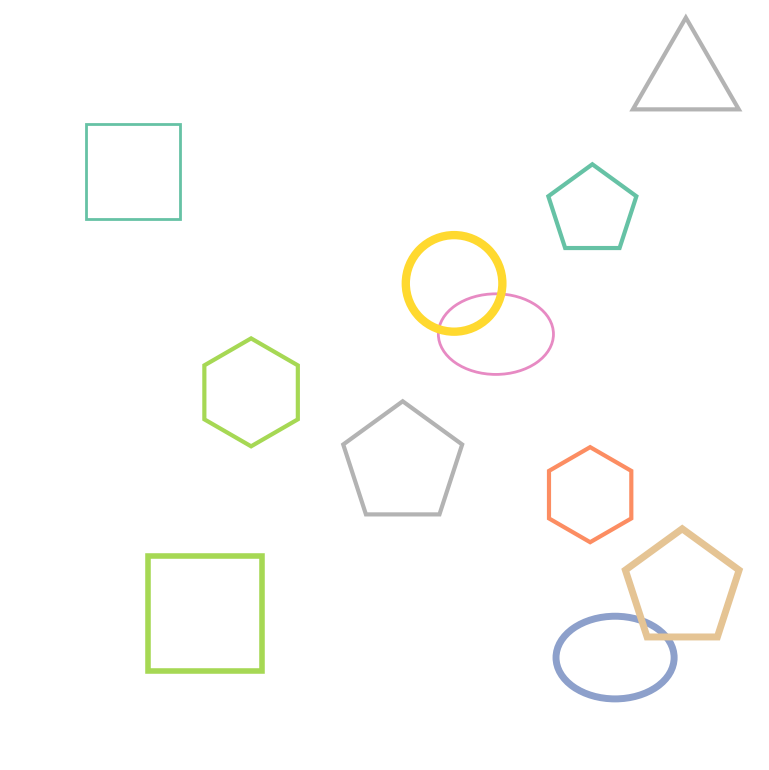[{"shape": "pentagon", "thickness": 1.5, "radius": 0.3, "center": [0.769, 0.727]}, {"shape": "square", "thickness": 1, "radius": 0.31, "center": [0.173, 0.777]}, {"shape": "hexagon", "thickness": 1.5, "radius": 0.31, "center": [0.766, 0.358]}, {"shape": "oval", "thickness": 2.5, "radius": 0.38, "center": [0.799, 0.146]}, {"shape": "oval", "thickness": 1, "radius": 0.37, "center": [0.644, 0.566]}, {"shape": "square", "thickness": 2, "radius": 0.37, "center": [0.266, 0.203]}, {"shape": "hexagon", "thickness": 1.5, "radius": 0.35, "center": [0.326, 0.49]}, {"shape": "circle", "thickness": 3, "radius": 0.31, "center": [0.59, 0.632]}, {"shape": "pentagon", "thickness": 2.5, "radius": 0.39, "center": [0.886, 0.236]}, {"shape": "triangle", "thickness": 1.5, "radius": 0.4, "center": [0.891, 0.898]}, {"shape": "pentagon", "thickness": 1.5, "radius": 0.41, "center": [0.523, 0.398]}]